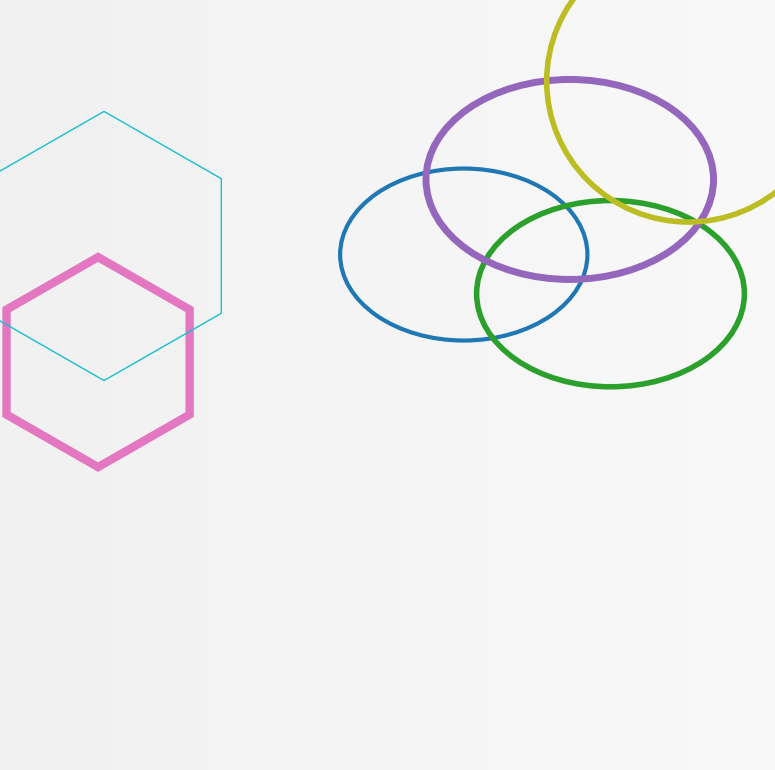[{"shape": "oval", "thickness": 1.5, "radius": 0.8, "center": [0.598, 0.669]}, {"shape": "oval", "thickness": 2, "radius": 0.86, "center": [0.788, 0.619]}, {"shape": "oval", "thickness": 2.5, "radius": 0.93, "center": [0.735, 0.767]}, {"shape": "hexagon", "thickness": 3, "radius": 0.68, "center": [0.127, 0.53]}, {"shape": "circle", "thickness": 2, "radius": 0.91, "center": [0.888, 0.895]}, {"shape": "hexagon", "thickness": 0.5, "radius": 0.87, "center": [0.134, 0.681]}]